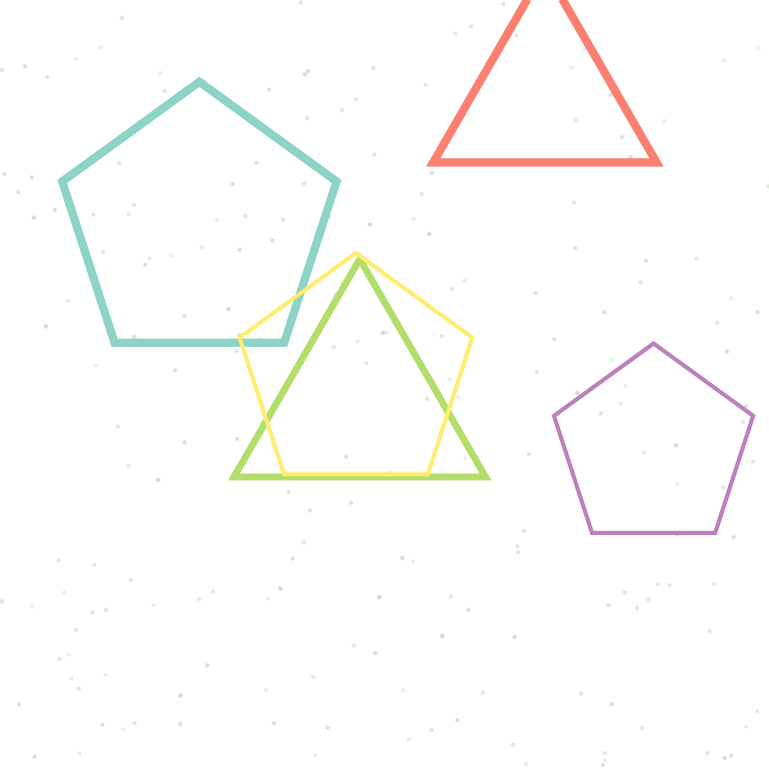[{"shape": "pentagon", "thickness": 3, "radius": 0.94, "center": [0.259, 0.706]}, {"shape": "triangle", "thickness": 3, "radius": 0.84, "center": [0.708, 0.873]}, {"shape": "triangle", "thickness": 2.5, "radius": 0.94, "center": [0.467, 0.475]}, {"shape": "pentagon", "thickness": 1.5, "radius": 0.68, "center": [0.849, 0.418]}, {"shape": "pentagon", "thickness": 1.5, "radius": 0.79, "center": [0.462, 0.512]}]